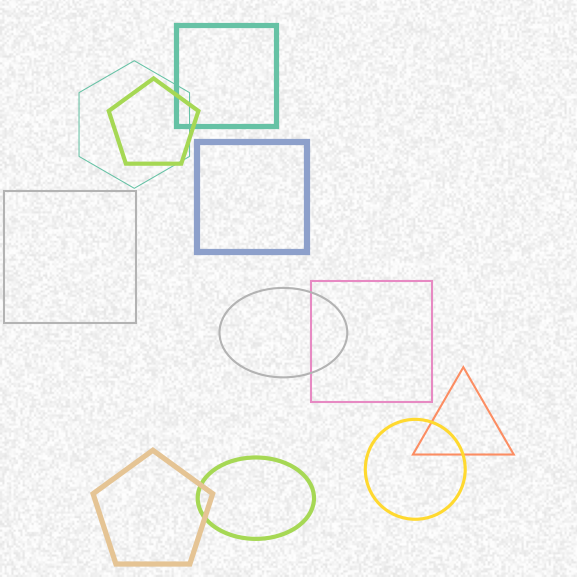[{"shape": "hexagon", "thickness": 0.5, "radius": 0.55, "center": [0.233, 0.784]}, {"shape": "square", "thickness": 2.5, "radius": 0.44, "center": [0.391, 0.868]}, {"shape": "triangle", "thickness": 1, "radius": 0.5, "center": [0.802, 0.262]}, {"shape": "square", "thickness": 3, "radius": 0.47, "center": [0.436, 0.658]}, {"shape": "square", "thickness": 1, "radius": 0.53, "center": [0.643, 0.408]}, {"shape": "pentagon", "thickness": 2, "radius": 0.41, "center": [0.266, 0.782]}, {"shape": "oval", "thickness": 2, "radius": 0.5, "center": [0.443, 0.136]}, {"shape": "circle", "thickness": 1.5, "radius": 0.43, "center": [0.719, 0.186]}, {"shape": "pentagon", "thickness": 2.5, "radius": 0.54, "center": [0.265, 0.111]}, {"shape": "square", "thickness": 1, "radius": 0.57, "center": [0.12, 0.554]}, {"shape": "oval", "thickness": 1, "radius": 0.55, "center": [0.491, 0.423]}]